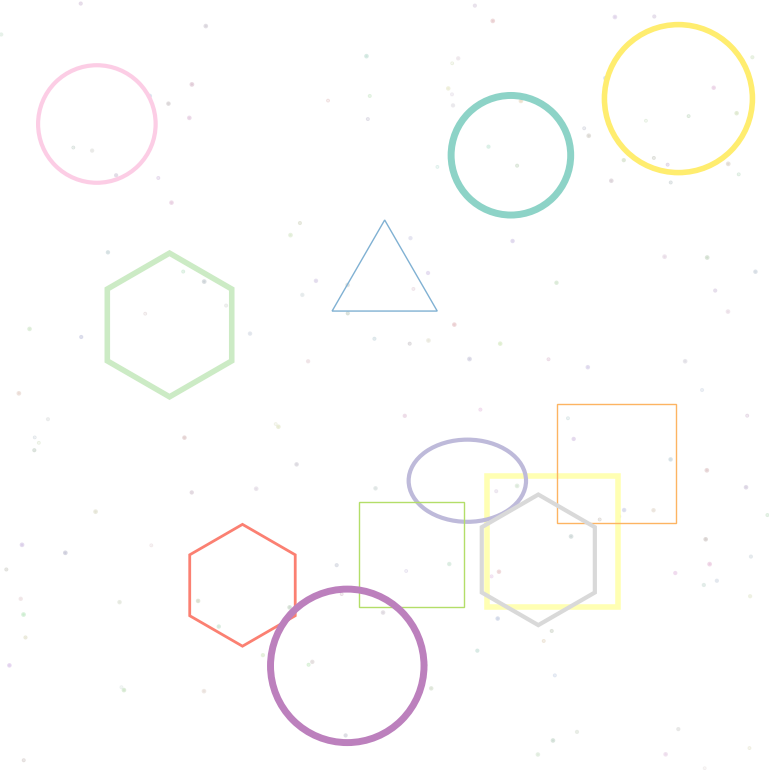[{"shape": "circle", "thickness": 2.5, "radius": 0.39, "center": [0.664, 0.798]}, {"shape": "square", "thickness": 2, "radius": 0.43, "center": [0.718, 0.296]}, {"shape": "oval", "thickness": 1.5, "radius": 0.38, "center": [0.607, 0.376]}, {"shape": "hexagon", "thickness": 1, "radius": 0.4, "center": [0.315, 0.24]}, {"shape": "triangle", "thickness": 0.5, "radius": 0.39, "center": [0.5, 0.635]}, {"shape": "square", "thickness": 0.5, "radius": 0.39, "center": [0.801, 0.398]}, {"shape": "square", "thickness": 0.5, "radius": 0.34, "center": [0.535, 0.28]}, {"shape": "circle", "thickness": 1.5, "radius": 0.38, "center": [0.126, 0.839]}, {"shape": "hexagon", "thickness": 1.5, "radius": 0.42, "center": [0.699, 0.273]}, {"shape": "circle", "thickness": 2.5, "radius": 0.5, "center": [0.451, 0.135]}, {"shape": "hexagon", "thickness": 2, "radius": 0.47, "center": [0.22, 0.578]}, {"shape": "circle", "thickness": 2, "radius": 0.48, "center": [0.881, 0.872]}]